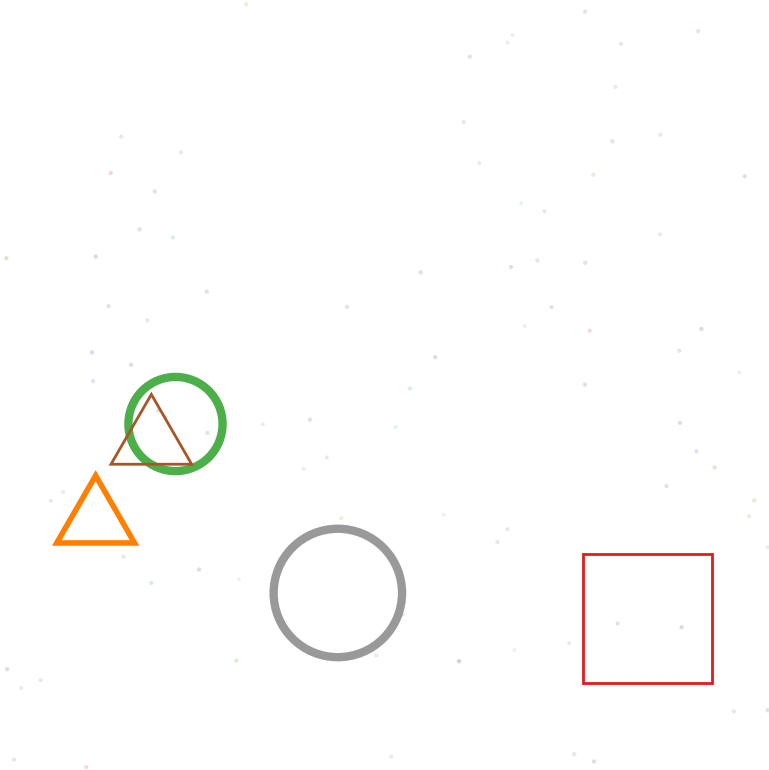[{"shape": "square", "thickness": 1, "radius": 0.42, "center": [0.841, 0.197]}, {"shape": "circle", "thickness": 3, "radius": 0.31, "center": [0.228, 0.449]}, {"shape": "triangle", "thickness": 2, "radius": 0.29, "center": [0.124, 0.324]}, {"shape": "triangle", "thickness": 1, "radius": 0.3, "center": [0.197, 0.427]}, {"shape": "circle", "thickness": 3, "radius": 0.42, "center": [0.439, 0.23]}]